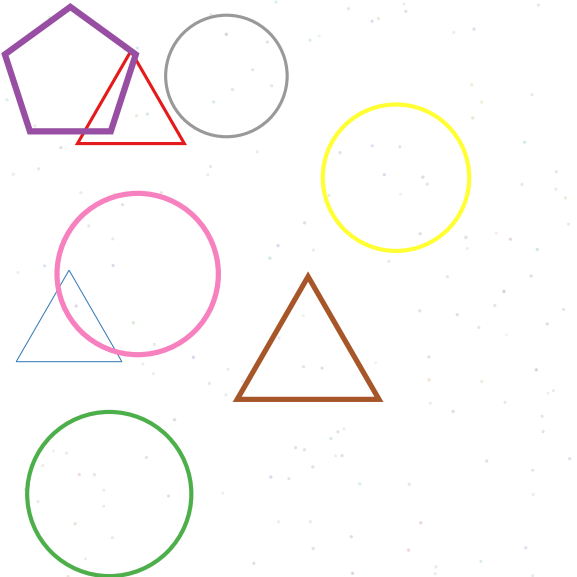[{"shape": "triangle", "thickness": 1.5, "radius": 0.53, "center": [0.227, 0.804]}, {"shape": "triangle", "thickness": 0.5, "radius": 0.53, "center": [0.12, 0.426]}, {"shape": "circle", "thickness": 2, "radius": 0.71, "center": [0.189, 0.144]}, {"shape": "pentagon", "thickness": 3, "radius": 0.6, "center": [0.122, 0.868]}, {"shape": "circle", "thickness": 2, "radius": 0.63, "center": [0.686, 0.691]}, {"shape": "triangle", "thickness": 2.5, "radius": 0.71, "center": [0.533, 0.378]}, {"shape": "circle", "thickness": 2.5, "radius": 0.7, "center": [0.238, 0.525]}, {"shape": "circle", "thickness": 1.5, "radius": 0.53, "center": [0.392, 0.868]}]